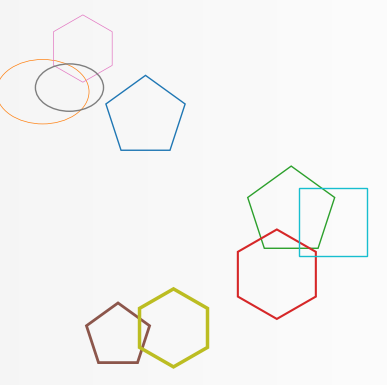[{"shape": "pentagon", "thickness": 1, "radius": 0.54, "center": [0.376, 0.697]}, {"shape": "oval", "thickness": 0.5, "radius": 0.6, "center": [0.11, 0.762]}, {"shape": "pentagon", "thickness": 1, "radius": 0.59, "center": [0.751, 0.451]}, {"shape": "hexagon", "thickness": 1.5, "radius": 0.58, "center": [0.714, 0.288]}, {"shape": "pentagon", "thickness": 2, "radius": 0.43, "center": [0.305, 0.127]}, {"shape": "hexagon", "thickness": 0.5, "radius": 0.44, "center": [0.214, 0.874]}, {"shape": "oval", "thickness": 1, "radius": 0.44, "center": [0.179, 0.773]}, {"shape": "hexagon", "thickness": 2.5, "radius": 0.51, "center": [0.448, 0.148]}, {"shape": "square", "thickness": 1, "radius": 0.44, "center": [0.859, 0.422]}]